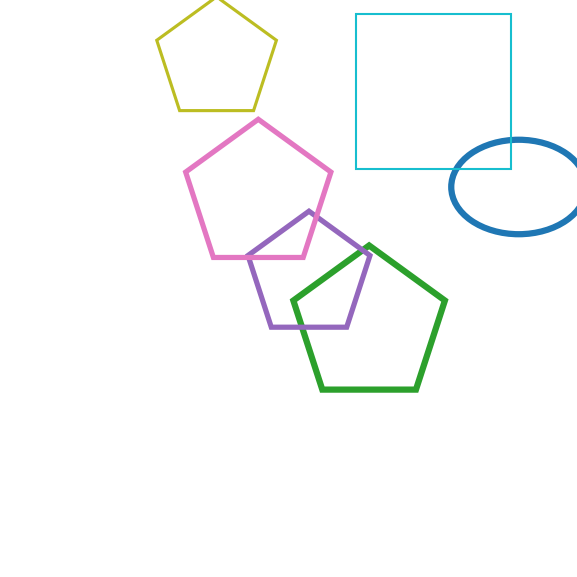[{"shape": "oval", "thickness": 3, "radius": 0.58, "center": [0.898, 0.675]}, {"shape": "pentagon", "thickness": 3, "radius": 0.69, "center": [0.639, 0.436]}, {"shape": "pentagon", "thickness": 2.5, "radius": 0.56, "center": [0.535, 0.522]}, {"shape": "pentagon", "thickness": 2.5, "radius": 0.66, "center": [0.447, 0.66]}, {"shape": "pentagon", "thickness": 1.5, "radius": 0.54, "center": [0.375, 0.896]}, {"shape": "square", "thickness": 1, "radius": 0.67, "center": [0.751, 0.841]}]